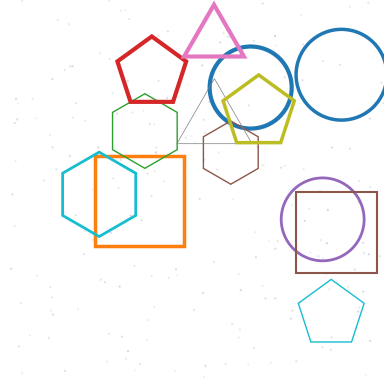[{"shape": "circle", "thickness": 2.5, "radius": 0.59, "center": [0.887, 0.806]}, {"shape": "circle", "thickness": 3, "radius": 0.53, "center": [0.651, 0.773]}, {"shape": "square", "thickness": 2.5, "radius": 0.58, "center": [0.362, 0.478]}, {"shape": "hexagon", "thickness": 1, "radius": 0.48, "center": [0.376, 0.66]}, {"shape": "pentagon", "thickness": 3, "radius": 0.47, "center": [0.394, 0.811]}, {"shape": "circle", "thickness": 2, "radius": 0.54, "center": [0.838, 0.43]}, {"shape": "hexagon", "thickness": 1, "radius": 0.41, "center": [0.599, 0.604]}, {"shape": "square", "thickness": 1.5, "radius": 0.53, "center": [0.874, 0.396]}, {"shape": "triangle", "thickness": 3, "radius": 0.45, "center": [0.556, 0.898]}, {"shape": "triangle", "thickness": 0.5, "radius": 0.56, "center": [0.557, 0.683]}, {"shape": "pentagon", "thickness": 2.5, "radius": 0.49, "center": [0.672, 0.708]}, {"shape": "hexagon", "thickness": 2, "radius": 0.55, "center": [0.258, 0.495]}, {"shape": "pentagon", "thickness": 1, "radius": 0.45, "center": [0.86, 0.184]}]